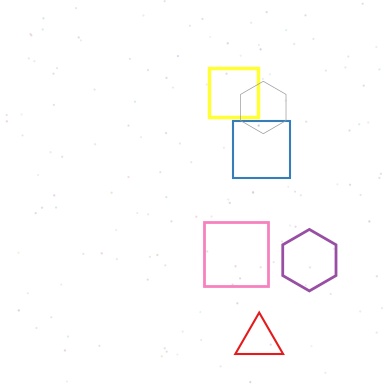[{"shape": "triangle", "thickness": 1.5, "radius": 0.36, "center": [0.673, 0.116]}, {"shape": "square", "thickness": 1.5, "radius": 0.37, "center": [0.68, 0.612]}, {"shape": "hexagon", "thickness": 2, "radius": 0.4, "center": [0.804, 0.324]}, {"shape": "square", "thickness": 2.5, "radius": 0.31, "center": [0.606, 0.76]}, {"shape": "square", "thickness": 2, "radius": 0.41, "center": [0.613, 0.341]}, {"shape": "hexagon", "thickness": 0.5, "radius": 0.34, "center": [0.684, 0.721]}]